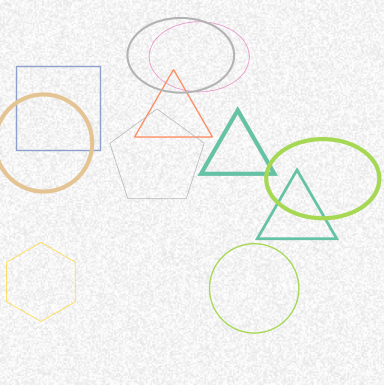[{"shape": "triangle", "thickness": 3, "radius": 0.55, "center": [0.617, 0.604]}, {"shape": "triangle", "thickness": 2, "radius": 0.6, "center": [0.771, 0.439]}, {"shape": "triangle", "thickness": 1, "radius": 0.58, "center": [0.451, 0.702]}, {"shape": "square", "thickness": 1, "radius": 0.54, "center": [0.15, 0.72]}, {"shape": "oval", "thickness": 0.5, "radius": 0.65, "center": [0.518, 0.852]}, {"shape": "oval", "thickness": 3, "radius": 0.73, "center": [0.838, 0.536]}, {"shape": "circle", "thickness": 1, "radius": 0.58, "center": [0.66, 0.251]}, {"shape": "hexagon", "thickness": 0.5, "radius": 0.51, "center": [0.106, 0.268]}, {"shape": "circle", "thickness": 3, "radius": 0.63, "center": [0.113, 0.629]}, {"shape": "pentagon", "thickness": 0.5, "radius": 0.64, "center": [0.408, 0.588]}, {"shape": "oval", "thickness": 1.5, "radius": 0.69, "center": [0.47, 0.856]}]